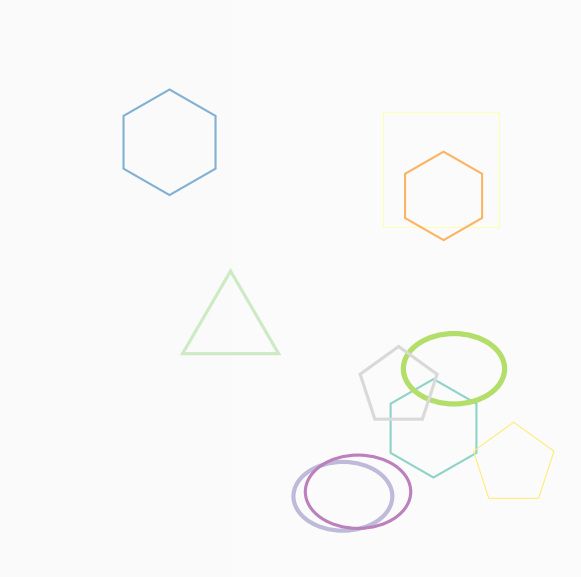[{"shape": "hexagon", "thickness": 1, "radius": 0.43, "center": [0.746, 0.258]}, {"shape": "square", "thickness": 0.5, "radius": 0.5, "center": [0.759, 0.705]}, {"shape": "oval", "thickness": 2, "radius": 0.43, "center": [0.59, 0.14]}, {"shape": "hexagon", "thickness": 1, "radius": 0.46, "center": [0.292, 0.753]}, {"shape": "hexagon", "thickness": 1, "radius": 0.38, "center": [0.763, 0.66]}, {"shape": "oval", "thickness": 2.5, "radius": 0.44, "center": [0.781, 0.361]}, {"shape": "pentagon", "thickness": 1.5, "radius": 0.35, "center": [0.686, 0.33]}, {"shape": "oval", "thickness": 1.5, "radius": 0.45, "center": [0.616, 0.148]}, {"shape": "triangle", "thickness": 1.5, "radius": 0.48, "center": [0.397, 0.434]}, {"shape": "pentagon", "thickness": 0.5, "radius": 0.36, "center": [0.884, 0.195]}]